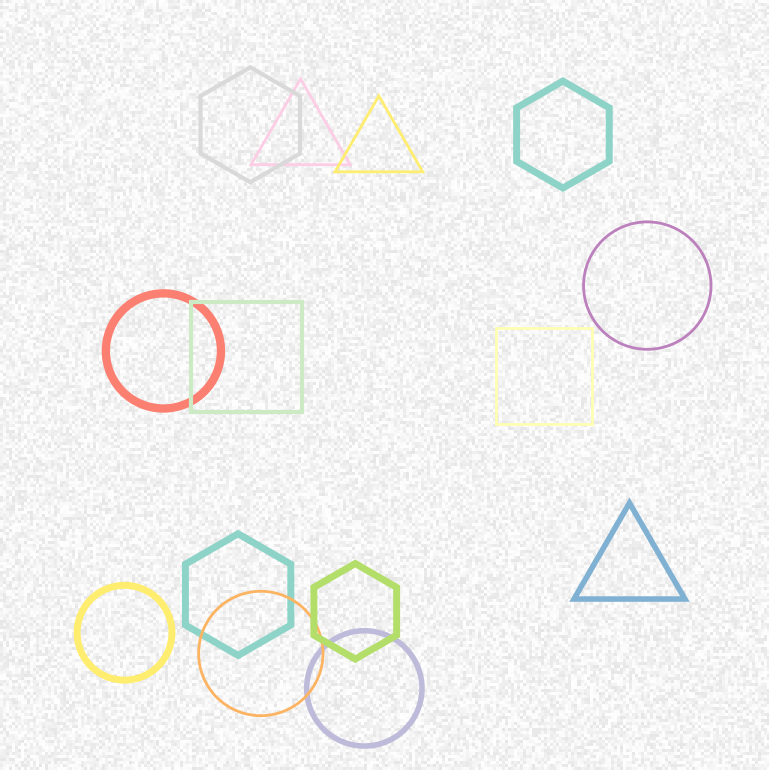[{"shape": "hexagon", "thickness": 2.5, "radius": 0.35, "center": [0.731, 0.825]}, {"shape": "hexagon", "thickness": 2.5, "radius": 0.4, "center": [0.309, 0.228]}, {"shape": "square", "thickness": 1, "radius": 0.31, "center": [0.706, 0.511]}, {"shape": "circle", "thickness": 2, "radius": 0.37, "center": [0.473, 0.106]}, {"shape": "circle", "thickness": 3, "radius": 0.37, "center": [0.212, 0.544]}, {"shape": "triangle", "thickness": 2, "radius": 0.42, "center": [0.818, 0.264]}, {"shape": "circle", "thickness": 1, "radius": 0.4, "center": [0.339, 0.151]}, {"shape": "hexagon", "thickness": 2.5, "radius": 0.31, "center": [0.461, 0.206]}, {"shape": "triangle", "thickness": 1, "radius": 0.37, "center": [0.39, 0.823]}, {"shape": "hexagon", "thickness": 1.5, "radius": 0.37, "center": [0.325, 0.838]}, {"shape": "circle", "thickness": 1, "radius": 0.41, "center": [0.841, 0.629]}, {"shape": "square", "thickness": 1.5, "radius": 0.36, "center": [0.32, 0.537]}, {"shape": "triangle", "thickness": 1, "radius": 0.33, "center": [0.492, 0.81]}, {"shape": "circle", "thickness": 2.5, "radius": 0.31, "center": [0.162, 0.178]}]